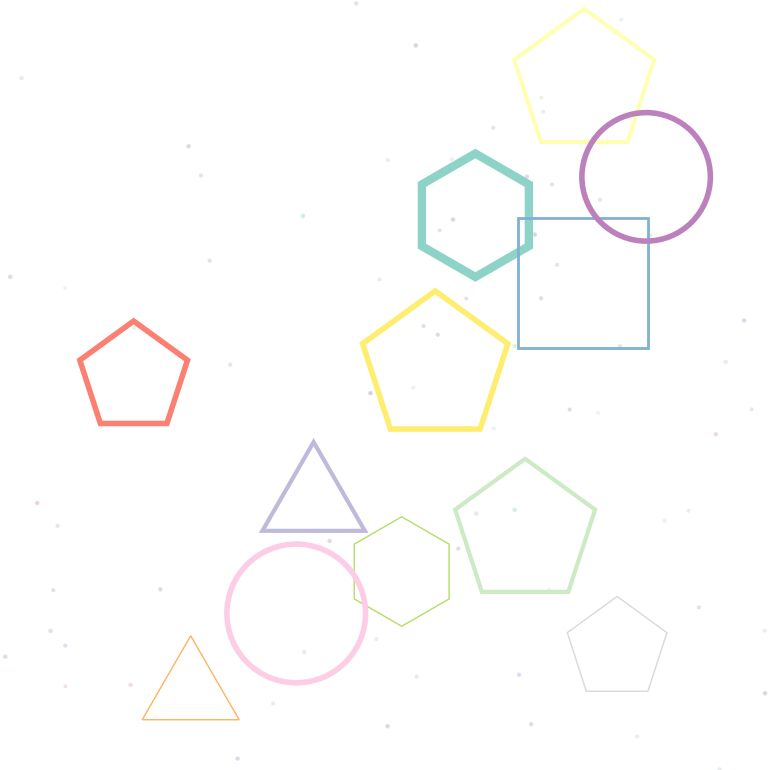[{"shape": "hexagon", "thickness": 3, "radius": 0.4, "center": [0.617, 0.72]}, {"shape": "pentagon", "thickness": 1.5, "radius": 0.48, "center": [0.759, 0.893]}, {"shape": "triangle", "thickness": 1.5, "radius": 0.38, "center": [0.407, 0.349]}, {"shape": "pentagon", "thickness": 2, "radius": 0.37, "center": [0.174, 0.51]}, {"shape": "square", "thickness": 1, "radius": 0.42, "center": [0.758, 0.632]}, {"shape": "triangle", "thickness": 0.5, "radius": 0.36, "center": [0.248, 0.102]}, {"shape": "hexagon", "thickness": 0.5, "radius": 0.36, "center": [0.522, 0.258]}, {"shape": "circle", "thickness": 2, "radius": 0.45, "center": [0.385, 0.203]}, {"shape": "pentagon", "thickness": 0.5, "radius": 0.34, "center": [0.801, 0.157]}, {"shape": "circle", "thickness": 2, "radius": 0.42, "center": [0.839, 0.77]}, {"shape": "pentagon", "thickness": 1.5, "radius": 0.48, "center": [0.682, 0.309]}, {"shape": "pentagon", "thickness": 2, "radius": 0.5, "center": [0.565, 0.523]}]